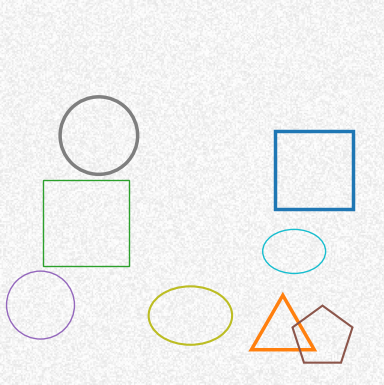[{"shape": "square", "thickness": 2.5, "radius": 0.51, "center": [0.815, 0.558]}, {"shape": "triangle", "thickness": 2.5, "radius": 0.47, "center": [0.735, 0.139]}, {"shape": "square", "thickness": 1, "radius": 0.56, "center": [0.223, 0.42]}, {"shape": "circle", "thickness": 1, "radius": 0.44, "center": [0.105, 0.208]}, {"shape": "pentagon", "thickness": 1.5, "radius": 0.41, "center": [0.838, 0.124]}, {"shape": "circle", "thickness": 2.5, "radius": 0.5, "center": [0.257, 0.648]}, {"shape": "oval", "thickness": 1.5, "radius": 0.54, "center": [0.495, 0.18]}, {"shape": "oval", "thickness": 1, "radius": 0.41, "center": [0.764, 0.347]}]